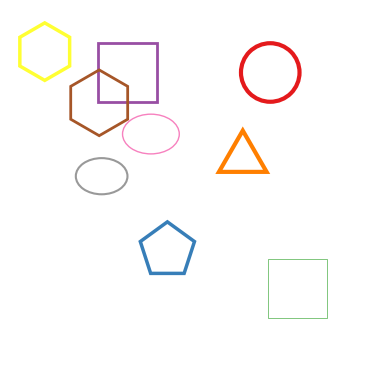[{"shape": "circle", "thickness": 3, "radius": 0.38, "center": [0.702, 0.812]}, {"shape": "pentagon", "thickness": 2.5, "radius": 0.37, "center": [0.435, 0.35]}, {"shape": "square", "thickness": 0.5, "radius": 0.38, "center": [0.773, 0.251]}, {"shape": "square", "thickness": 2, "radius": 0.39, "center": [0.331, 0.812]}, {"shape": "triangle", "thickness": 3, "radius": 0.36, "center": [0.631, 0.589]}, {"shape": "hexagon", "thickness": 2.5, "radius": 0.37, "center": [0.116, 0.866]}, {"shape": "hexagon", "thickness": 2, "radius": 0.43, "center": [0.258, 0.733]}, {"shape": "oval", "thickness": 1, "radius": 0.37, "center": [0.392, 0.652]}, {"shape": "oval", "thickness": 1.5, "radius": 0.34, "center": [0.264, 0.542]}]